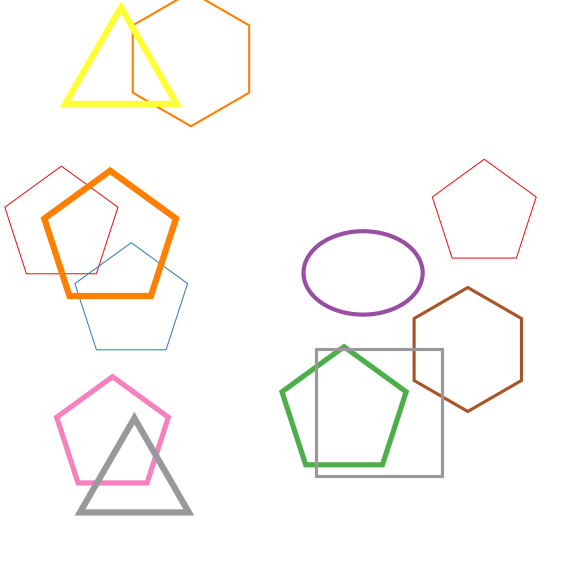[{"shape": "pentagon", "thickness": 0.5, "radius": 0.52, "center": [0.106, 0.608]}, {"shape": "pentagon", "thickness": 0.5, "radius": 0.47, "center": [0.839, 0.629]}, {"shape": "pentagon", "thickness": 0.5, "radius": 0.51, "center": [0.227, 0.476]}, {"shape": "pentagon", "thickness": 2.5, "radius": 0.57, "center": [0.596, 0.286]}, {"shape": "oval", "thickness": 2, "radius": 0.52, "center": [0.629, 0.527]}, {"shape": "pentagon", "thickness": 3, "radius": 0.6, "center": [0.191, 0.584]}, {"shape": "hexagon", "thickness": 1, "radius": 0.58, "center": [0.331, 0.897]}, {"shape": "triangle", "thickness": 3, "radius": 0.56, "center": [0.209, 0.875]}, {"shape": "hexagon", "thickness": 1.5, "radius": 0.54, "center": [0.81, 0.394]}, {"shape": "pentagon", "thickness": 2.5, "radius": 0.51, "center": [0.195, 0.245]}, {"shape": "square", "thickness": 1.5, "radius": 0.55, "center": [0.656, 0.285]}, {"shape": "triangle", "thickness": 3, "radius": 0.54, "center": [0.233, 0.166]}]